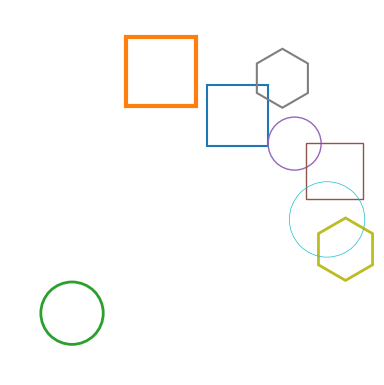[{"shape": "square", "thickness": 1.5, "radius": 0.4, "center": [0.618, 0.7]}, {"shape": "square", "thickness": 3, "radius": 0.45, "center": [0.418, 0.813]}, {"shape": "circle", "thickness": 2, "radius": 0.41, "center": [0.187, 0.187]}, {"shape": "circle", "thickness": 1, "radius": 0.34, "center": [0.765, 0.627]}, {"shape": "square", "thickness": 1, "radius": 0.37, "center": [0.869, 0.556]}, {"shape": "hexagon", "thickness": 1.5, "radius": 0.38, "center": [0.733, 0.797]}, {"shape": "hexagon", "thickness": 2, "radius": 0.41, "center": [0.897, 0.353]}, {"shape": "circle", "thickness": 0.5, "radius": 0.49, "center": [0.85, 0.43]}]